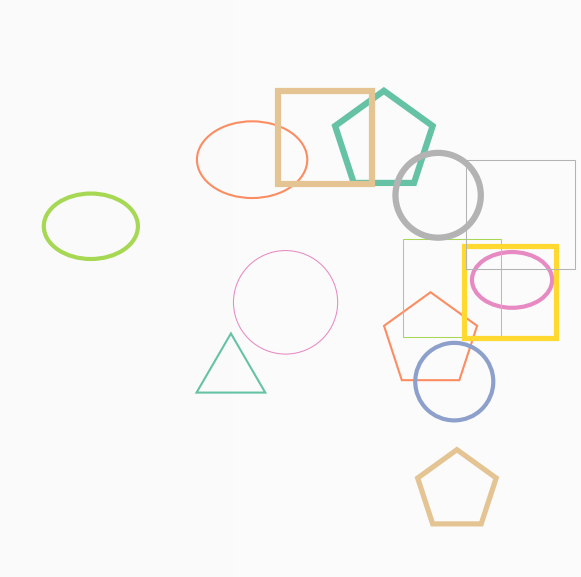[{"shape": "pentagon", "thickness": 3, "radius": 0.44, "center": [0.66, 0.754]}, {"shape": "triangle", "thickness": 1, "radius": 0.34, "center": [0.397, 0.353]}, {"shape": "oval", "thickness": 1, "radius": 0.47, "center": [0.434, 0.723]}, {"shape": "pentagon", "thickness": 1, "radius": 0.42, "center": [0.741, 0.409]}, {"shape": "circle", "thickness": 2, "radius": 0.34, "center": [0.782, 0.338]}, {"shape": "circle", "thickness": 0.5, "radius": 0.45, "center": [0.491, 0.476]}, {"shape": "oval", "thickness": 2, "radius": 0.34, "center": [0.881, 0.514]}, {"shape": "square", "thickness": 0.5, "radius": 0.42, "center": [0.778, 0.5]}, {"shape": "oval", "thickness": 2, "radius": 0.4, "center": [0.156, 0.607]}, {"shape": "square", "thickness": 2.5, "radius": 0.4, "center": [0.878, 0.494]}, {"shape": "pentagon", "thickness": 2.5, "radius": 0.36, "center": [0.786, 0.149]}, {"shape": "square", "thickness": 3, "radius": 0.4, "center": [0.559, 0.762]}, {"shape": "square", "thickness": 0.5, "radius": 0.47, "center": [0.896, 0.628]}, {"shape": "circle", "thickness": 3, "radius": 0.37, "center": [0.754, 0.661]}]